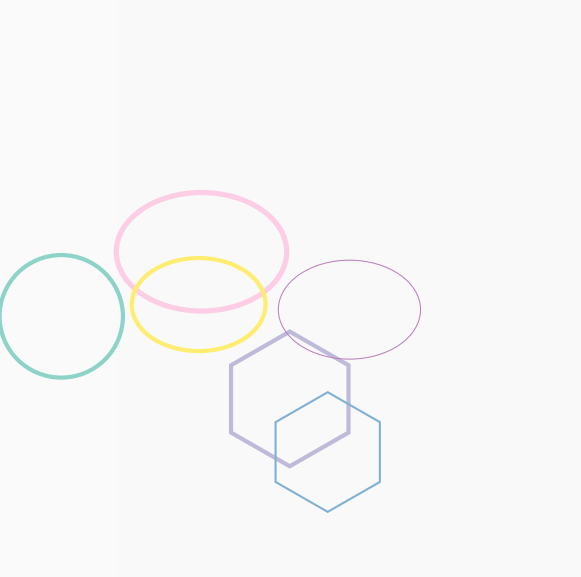[{"shape": "circle", "thickness": 2, "radius": 0.53, "center": [0.105, 0.451]}, {"shape": "hexagon", "thickness": 2, "radius": 0.58, "center": [0.499, 0.308]}, {"shape": "hexagon", "thickness": 1, "radius": 0.52, "center": [0.564, 0.216]}, {"shape": "oval", "thickness": 2.5, "radius": 0.73, "center": [0.347, 0.563]}, {"shape": "oval", "thickness": 0.5, "radius": 0.61, "center": [0.601, 0.463]}, {"shape": "oval", "thickness": 2, "radius": 0.58, "center": [0.342, 0.472]}]